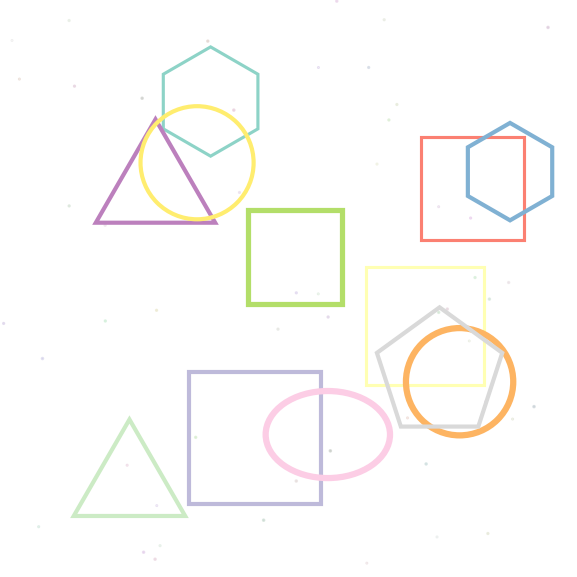[{"shape": "hexagon", "thickness": 1.5, "radius": 0.47, "center": [0.365, 0.823]}, {"shape": "square", "thickness": 1.5, "radius": 0.51, "center": [0.735, 0.435]}, {"shape": "square", "thickness": 2, "radius": 0.57, "center": [0.442, 0.241]}, {"shape": "square", "thickness": 1.5, "radius": 0.45, "center": [0.819, 0.673]}, {"shape": "hexagon", "thickness": 2, "radius": 0.42, "center": [0.883, 0.702]}, {"shape": "circle", "thickness": 3, "radius": 0.46, "center": [0.796, 0.338]}, {"shape": "square", "thickness": 2.5, "radius": 0.41, "center": [0.51, 0.554]}, {"shape": "oval", "thickness": 3, "radius": 0.54, "center": [0.568, 0.247]}, {"shape": "pentagon", "thickness": 2, "radius": 0.57, "center": [0.761, 0.353]}, {"shape": "triangle", "thickness": 2, "radius": 0.6, "center": [0.269, 0.673]}, {"shape": "triangle", "thickness": 2, "radius": 0.56, "center": [0.224, 0.161]}, {"shape": "circle", "thickness": 2, "radius": 0.49, "center": [0.341, 0.717]}]